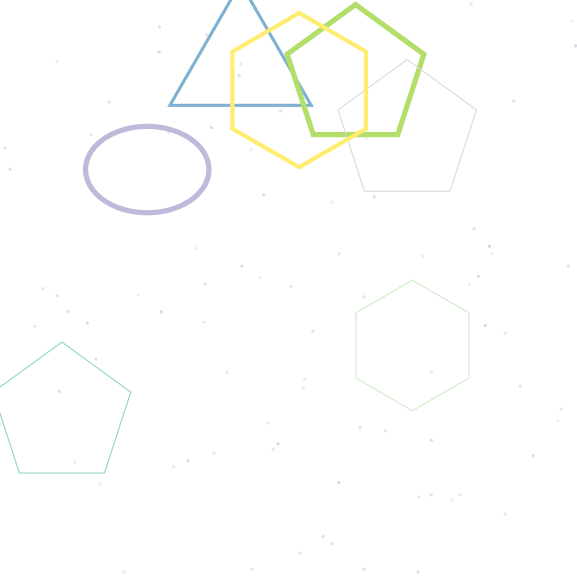[{"shape": "pentagon", "thickness": 0.5, "radius": 0.63, "center": [0.107, 0.281]}, {"shape": "oval", "thickness": 2.5, "radius": 0.53, "center": [0.255, 0.706]}, {"shape": "triangle", "thickness": 1.5, "radius": 0.71, "center": [0.417, 0.887]}, {"shape": "pentagon", "thickness": 2.5, "radius": 0.62, "center": [0.616, 0.867]}, {"shape": "pentagon", "thickness": 0.5, "radius": 0.63, "center": [0.705, 0.77]}, {"shape": "hexagon", "thickness": 0.5, "radius": 0.57, "center": [0.714, 0.401]}, {"shape": "hexagon", "thickness": 2, "radius": 0.67, "center": [0.518, 0.843]}]